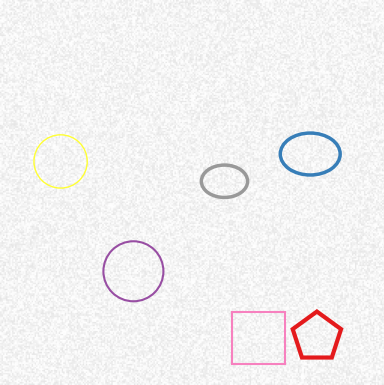[{"shape": "pentagon", "thickness": 3, "radius": 0.33, "center": [0.823, 0.125]}, {"shape": "oval", "thickness": 2.5, "radius": 0.39, "center": [0.806, 0.6]}, {"shape": "circle", "thickness": 1.5, "radius": 0.39, "center": [0.347, 0.295]}, {"shape": "circle", "thickness": 1, "radius": 0.35, "center": [0.157, 0.581]}, {"shape": "square", "thickness": 1.5, "radius": 0.34, "center": [0.671, 0.122]}, {"shape": "oval", "thickness": 2.5, "radius": 0.3, "center": [0.583, 0.529]}]